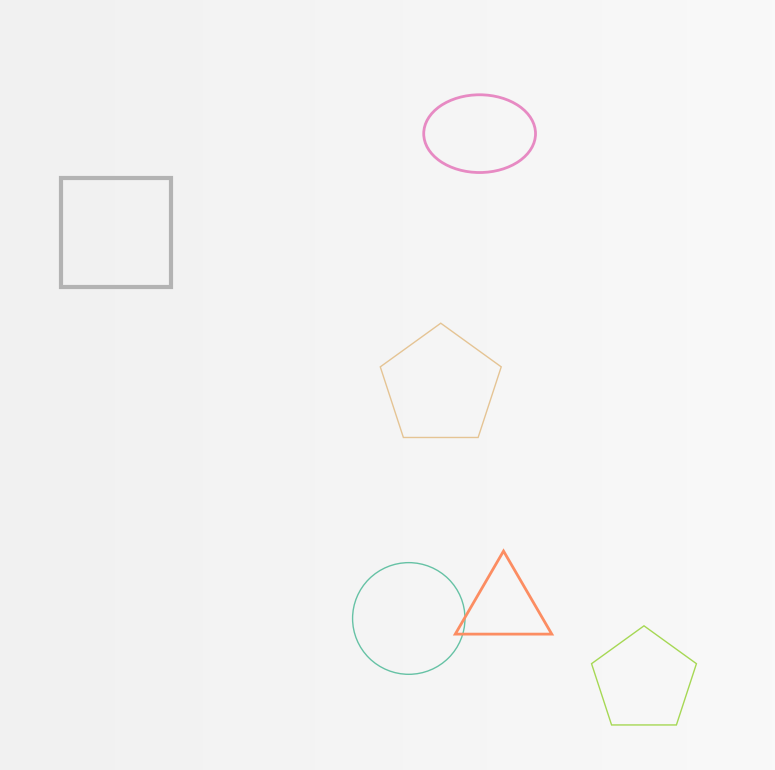[{"shape": "circle", "thickness": 0.5, "radius": 0.36, "center": [0.527, 0.197]}, {"shape": "triangle", "thickness": 1, "radius": 0.36, "center": [0.65, 0.212]}, {"shape": "oval", "thickness": 1, "radius": 0.36, "center": [0.619, 0.826]}, {"shape": "pentagon", "thickness": 0.5, "radius": 0.36, "center": [0.831, 0.116]}, {"shape": "pentagon", "thickness": 0.5, "radius": 0.41, "center": [0.569, 0.498]}, {"shape": "square", "thickness": 1.5, "radius": 0.35, "center": [0.15, 0.698]}]